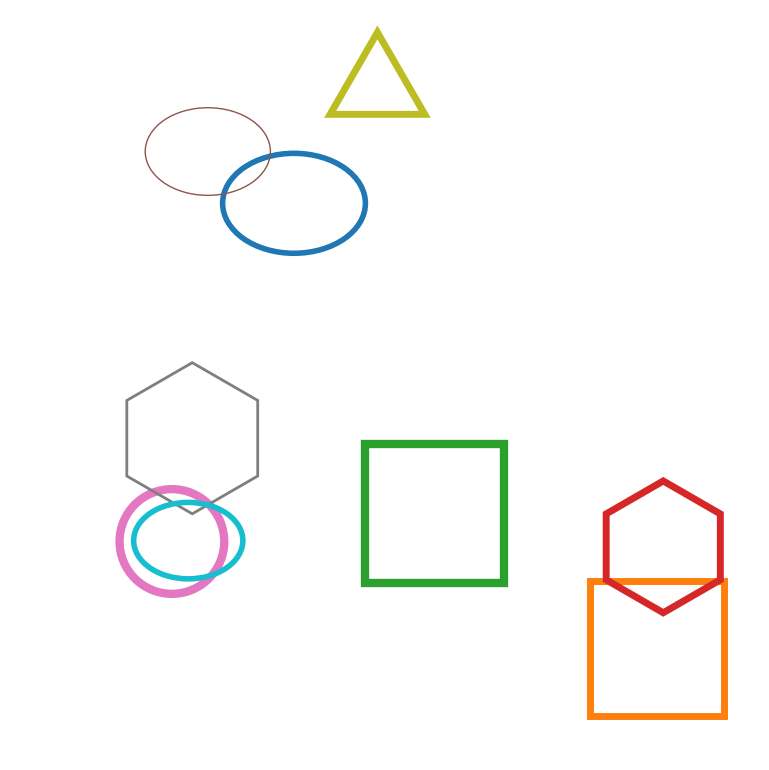[{"shape": "oval", "thickness": 2, "radius": 0.46, "center": [0.382, 0.736]}, {"shape": "square", "thickness": 2.5, "radius": 0.44, "center": [0.854, 0.158]}, {"shape": "square", "thickness": 3, "radius": 0.45, "center": [0.565, 0.333]}, {"shape": "hexagon", "thickness": 2.5, "radius": 0.43, "center": [0.861, 0.29]}, {"shape": "oval", "thickness": 0.5, "radius": 0.41, "center": [0.27, 0.803]}, {"shape": "circle", "thickness": 3, "radius": 0.34, "center": [0.223, 0.297]}, {"shape": "hexagon", "thickness": 1, "radius": 0.49, "center": [0.25, 0.431]}, {"shape": "triangle", "thickness": 2.5, "radius": 0.35, "center": [0.49, 0.887]}, {"shape": "oval", "thickness": 2, "radius": 0.35, "center": [0.245, 0.298]}]